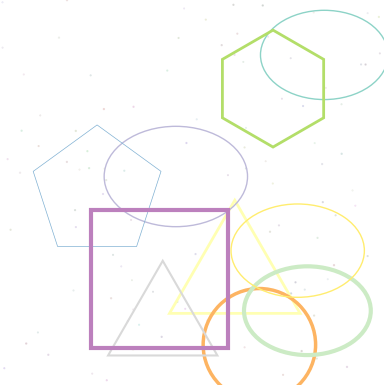[{"shape": "oval", "thickness": 1, "radius": 0.83, "center": [0.842, 0.857]}, {"shape": "triangle", "thickness": 2, "radius": 0.98, "center": [0.61, 0.284]}, {"shape": "oval", "thickness": 1, "radius": 0.93, "center": [0.457, 0.542]}, {"shape": "pentagon", "thickness": 0.5, "radius": 0.87, "center": [0.252, 0.501]}, {"shape": "circle", "thickness": 2.5, "radius": 0.73, "center": [0.674, 0.105]}, {"shape": "hexagon", "thickness": 2, "radius": 0.76, "center": [0.709, 0.77]}, {"shape": "triangle", "thickness": 1.5, "radius": 0.82, "center": [0.423, 0.159]}, {"shape": "square", "thickness": 3, "radius": 0.89, "center": [0.415, 0.275]}, {"shape": "oval", "thickness": 3, "radius": 0.82, "center": [0.798, 0.193]}, {"shape": "oval", "thickness": 1, "radius": 0.87, "center": [0.773, 0.349]}]